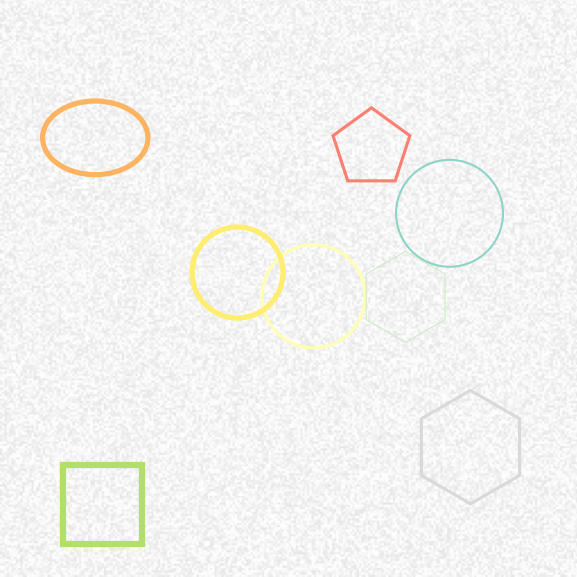[{"shape": "circle", "thickness": 1, "radius": 0.46, "center": [0.778, 0.63]}, {"shape": "circle", "thickness": 1.5, "radius": 0.45, "center": [0.543, 0.486]}, {"shape": "pentagon", "thickness": 1.5, "radius": 0.35, "center": [0.643, 0.743]}, {"shape": "oval", "thickness": 2.5, "radius": 0.46, "center": [0.165, 0.76]}, {"shape": "square", "thickness": 3, "radius": 0.34, "center": [0.177, 0.125]}, {"shape": "hexagon", "thickness": 1.5, "radius": 0.49, "center": [0.815, 0.225]}, {"shape": "hexagon", "thickness": 0.5, "radius": 0.39, "center": [0.702, 0.485]}, {"shape": "circle", "thickness": 2.5, "radius": 0.39, "center": [0.411, 0.527]}]